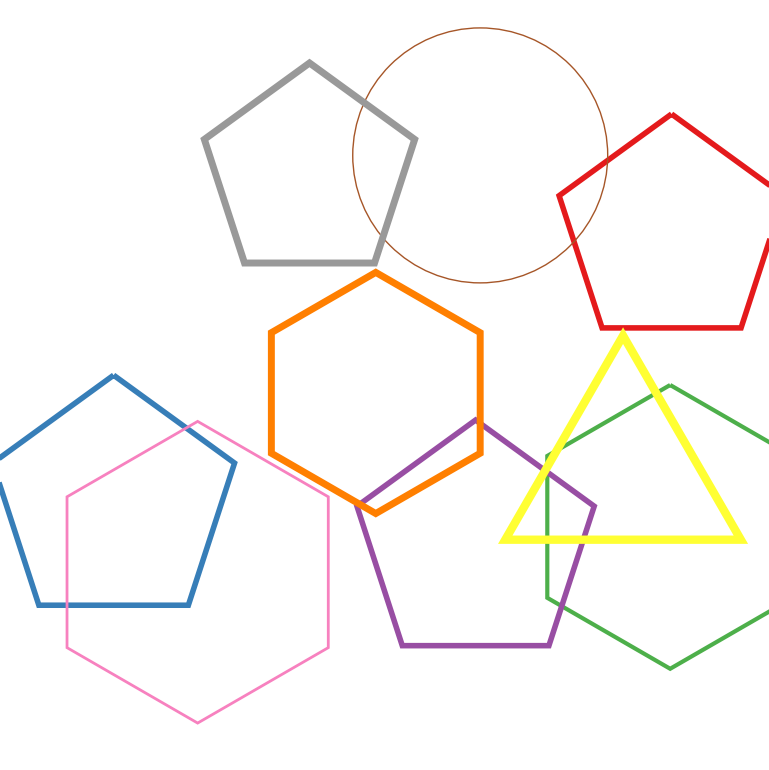[{"shape": "pentagon", "thickness": 2, "radius": 0.77, "center": [0.872, 0.698]}, {"shape": "pentagon", "thickness": 2, "radius": 0.83, "center": [0.148, 0.348]}, {"shape": "hexagon", "thickness": 1.5, "radius": 0.92, "center": [0.87, 0.316]}, {"shape": "pentagon", "thickness": 2, "radius": 0.81, "center": [0.618, 0.293]}, {"shape": "hexagon", "thickness": 2.5, "radius": 0.78, "center": [0.488, 0.49]}, {"shape": "triangle", "thickness": 3, "radius": 0.88, "center": [0.809, 0.387]}, {"shape": "circle", "thickness": 0.5, "radius": 0.83, "center": [0.624, 0.798]}, {"shape": "hexagon", "thickness": 1, "radius": 0.98, "center": [0.257, 0.257]}, {"shape": "pentagon", "thickness": 2.5, "radius": 0.72, "center": [0.402, 0.775]}]